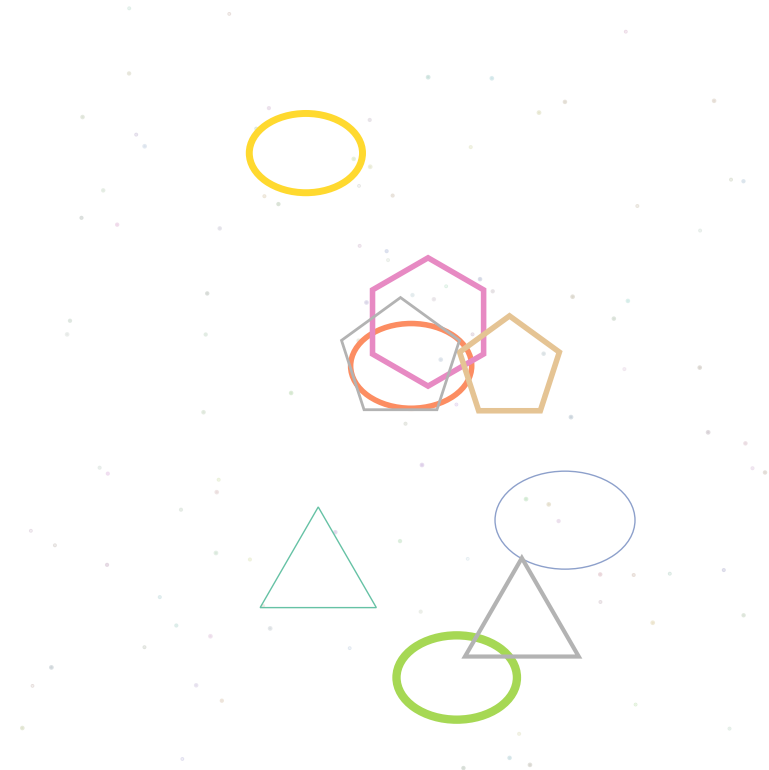[{"shape": "triangle", "thickness": 0.5, "radius": 0.44, "center": [0.413, 0.254]}, {"shape": "oval", "thickness": 2, "radius": 0.39, "center": [0.534, 0.525]}, {"shape": "oval", "thickness": 0.5, "radius": 0.45, "center": [0.734, 0.324]}, {"shape": "hexagon", "thickness": 2, "radius": 0.42, "center": [0.556, 0.582]}, {"shape": "oval", "thickness": 3, "radius": 0.39, "center": [0.593, 0.12]}, {"shape": "oval", "thickness": 2.5, "radius": 0.37, "center": [0.397, 0.801]}, {"shape": "pentagon", "thickness": 2, "radius": 0.34, "center": [0.662, 0.522]}, {"shape": "pentagon", "thickness": 1, "radius": 0.4, "center": [0.52, 0.533]}, {"shape": "triangle", "thickness": 1.5, "radius": 0.43, "center": [0.678, 0.19]}]